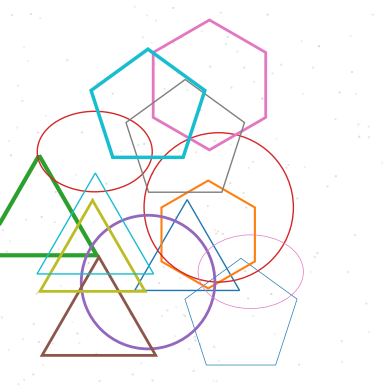[{"shape": "triangle", "thickness": 1, "radius": 0.79, "center": [0.486, 0.324]}, {"shape": "pentagon", "thickness": 0.5, "radius": 0.77, "center": [0.626, 0.176]}, {"shape": "hexagon", "thickness": 1.5, "radius": 0.7, "center": [0.541, 0.391]}, {"shape": "triangle", "thickness": 3, "radius": 0.86, "center": [0.101, 0.423]}, {"shape": "circle", "thickness": 1, "radius": 0.97, "center": [0.568, 0.461]}, {"shape": "oval", "thickness": 1, "radius": 0.75, "center": [0.246, 0.606]}, {"shape": "circle", "thickness": 2, "radius": 0.87, "center": [0.385, 0.267]}, {"shape": "triangle", "thickness": 2, "radius": 0.85, "center": [0.257, 0.162]}, {"shape": "oval", "thickness": 0.5, "radius": 0.68, "center": [0.651, 0.294]}, {"shape": "hexagon", "thickness": 2, "radius": 0.84, "center": [0.544, 0.779]}, {"shape": "pentagon", "thickness": 1, "radius": 0.81, "center": [0.481, 0.632]}, {"shape": "triangle", "thickness": 2, "radius": 0.79, "center": [0.24, 0.322]}, {"shape": "triangle", "thickness": 1, "radius": 0.87, "center": [0.248, 0.376]}, {"shape": "pentagon", "thickness": 2.5, "radius": 0.78, "center": [0.384, 0.717]}]